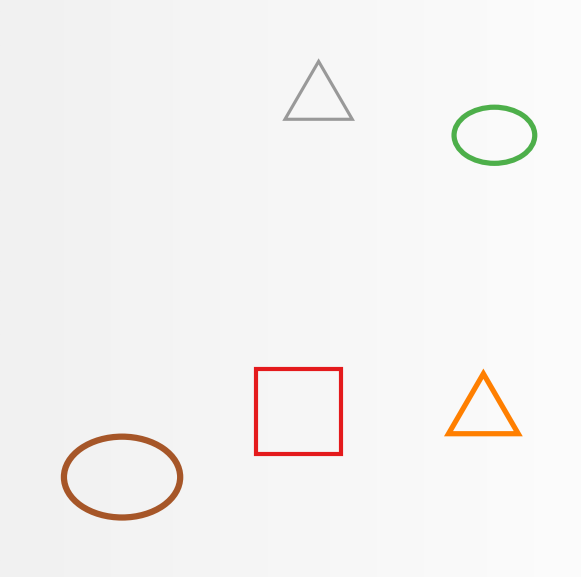[{"shape": "square", "thickness": 2, "radius": 0.37, "center": [0.513, 0.286]}, {"shape": "oval", "thickness": 2.5, "radius": 0.35, "center": [0.851, 0.765]}, {"shape": "triangle", "thickness": 2.5, "radius": 0.35, "center": [0.832, 0.283]}, {"shape": "oval", "thickness": 3, "radius": 0.5, "center": [0.21, 0.173]}, {"shape": "triangle", "thickness": 1.5, "radius": 0.33, "center": [0.548, 0.826]}]